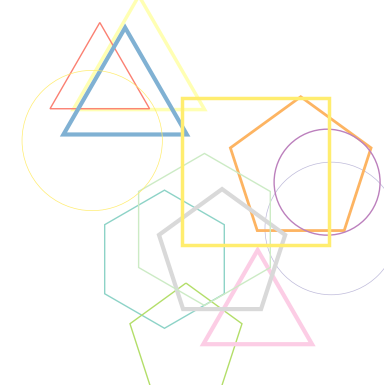[{"shape": "hexagon", "thickness": 1, "radius": 0.9, "center": [0.427, 0.327]}, {"shape": "triangle", "thickness": 2.5, "radius": 0.99, "center": [0.361, 0.814]}, {"shape": "circle", "thickness": 0.5, "radius": 0.86, "center": [0.86, 0.407]}, {"shape": "triangle", "thickness": 1, "radius": 0.75, "center": [0.259, 0.792]}, {"shape": "triangle", "thickness": 3, "radius": 0.92, "center": [0.325, 0.743]}, {"shape": "pentagon", "thickness": 2, "radius": 0.96, "center": [0.781, 0.557]}, {"shape": "pentagon", "thickness": 1, "radius": 0.76, "center": [0.483, 0.112]}, {"shape": "triangle", "thickness": 3, "radius": 0.82, "center": [0.669, 0.188]}, {"shape": "pentagon", "thickness": 3, "radius": 0.86, "center": [0.577, 0.337]}, {"shape": "circle", "thickness": 1, "radius": 0.69, "center": [0.85, 0.527]}, {"shape": "hexagon", "thickness": 1, "radius": 0.99, "center": [0.531, 0.404]}, {"shape": "square", "thickness": 2.5, "radius": 0.95, "center": [0.664, 0.554]}, {"shape": "circle", "thickness": 0.5, "radius": 0.91, "center": [0.239, 0.635]}]